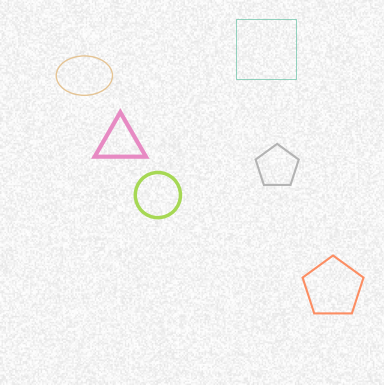[{"shape": "square", "thickness": 0.5, "radius": 0.39, "center": [0.691, 0.873]}, {"shape": "pentagon", "thickness": 1.5, "radius": 0.42, "center": [0.865, 0.253]}, {"shape": "triangle", "thickness": 3, "radius": 0.38, "center": [0.312, 0.632]}, {"shape": "circle", "thickness": 2.5, "radius": 0.29, "center": [0.41, 0.493]}, {"shape": "oval", "thickness": 1, "radius": 0.37, "center": [0.219, 0.804]}, {"shape": "pentagon", "thickness": 1.5, "radius": 0.29, "center": [0.72, 0.567]}]